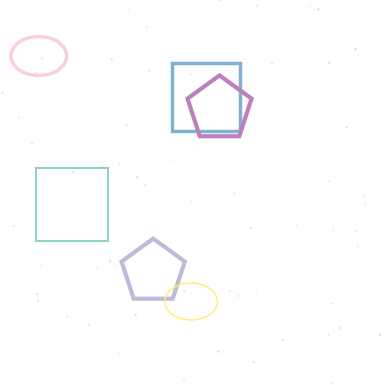[{"shape": "square", "thickness": 1.5, "radius": 0.47, "center": [0.187, 0.469]}, {"shape": "pentagon", "thickness": 3, "radius": 0.43, "center": [0.398, 0.294]}, {"shape": "square", "thickness": 2.5, "radius": 0.44, "center": [0.535, 0.748]}, {"shape": "oval", "thickness": 2.5, "radius": 0.36, "center": [0.101, 0.855]}, {"shape": "pentagon", "thickness": 3, "radius": 0.44, "center": [0.57, 0.717]}, {"shape": "oval", "thickness": 1, "radius": 0.34, "center": [0.496, 0.217]}]